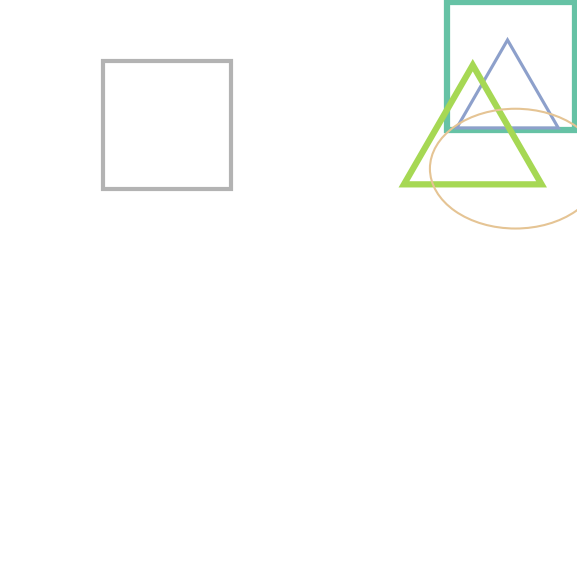[{"shape": "square", "thickness": 3, "radius": 0.55, "center": [0.885, 0.884]}, {"shape": "triangle", "thickness": 1.5, "radius": 0.51, "center": [0.879, 0.828]}, {"shape": "triangle", "thickness": 3, "radius": 0.69, "center": [0.819, 0.749]}, {"shape": "oval", "thickness": 1, "radius": 0.74, "center": [0.893, 0.707]}, {"shape": "square", "thickness": 2, "radius": 0.55, "center": [0.289, 0.782]}]